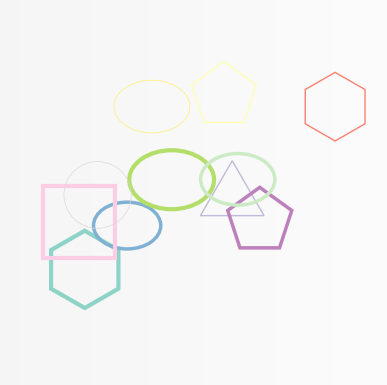[{"shape": "hexagon", "thickness": 3, "radius": 0.5, "center": [0.219, 0.3]}, {"shape": "pentagon", "thickness": 1, "radius": 0.44, "center": [0.578, 0.753]}, {"shape": "triangle", "thickness": 1, "radius": 0.47, "center": [0.599, 0.487]}, {"shape": "hexagon", "thickness": 1, "radius": 0.45, "center": [0.865, 0.723]}, {"shape": "oval", "thickness": 2.5, "radius": 0.43, "center": [0.328, 0.414]}, {"shape": "oval", "thickness": 3, "radius": 0.55, "center": [0.443, 0.533]}, {"shape": "square", "thickness": 3, "radius": 0.47, "center": [0.204, 0.424]}, {"shape": "circle", "thickness": 0.5, "radius": 0.43, "center": [0.252, 0.494]}, {"shape": "pentagon", "thickness": 2.5, "radius": 0.43, "center": [0.67, 0.426]}, {"shape": "oval", "thickness": 2.5, "radius": 0.48, "center": [0.613, 0.534]}, {"shape": "oval", "thickness": 0.5, "radius": 0.49, "center": [0.392, 0.723]}]